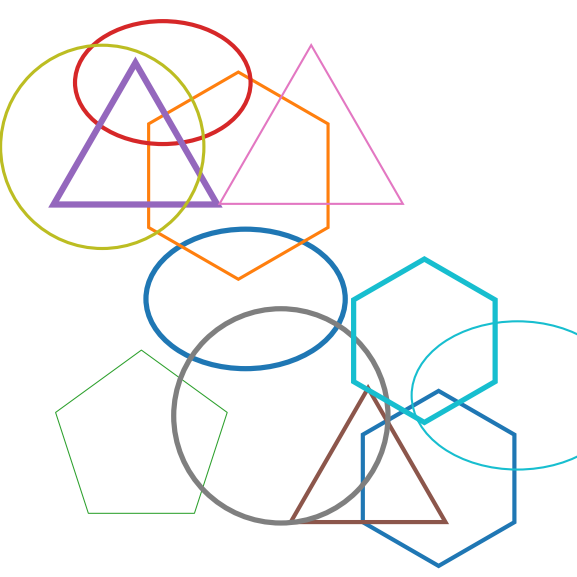[{"shape": "hexagon", "thickness": 2, "radius": 0.76, "center": [0.76, 0.171]}, {"shape": "oval", "thickness": 2.5, "radius": 0.86, "center": [0.425, 0.482]}, {"shape": "hexagon", "thickness": 1.5, "radius": 0.9, "center": [0.413, 0.695]}, {"shape": "pentagon", "thickness": 0.5, "radius": 0.78, "center": [0.245, 0.237]}, {"shape": "oval", "thickness": 2, "radius": 0.76, "center": [0.282, 0.856]}, {"shape": "triangle", "thickness": 3, "radius": 0.82, "center": [0.235, 0.727]}, {"shape": "triangle", "thickness": 2, "radius": 0.77, "center": [0.637, 0.172]}, {"shape": "triangle", "thickness": 1, "radius": 0.92, "center": [0.539, 0.738]}, {"shape": "circle", "thickness": 2.5, "radius": 0.93, "center": [0.486, 0.279]}, {"shape": "circle", "thickness": 1.5, "radius": 0.88, "center": [0.177, 0.745]}, {"shape": "oval", "thickness": 1, "radius": 0.92, "center": [0.896, 0.314]}, {"shape": "hexagon", "thickness": 2.5, "radius": 0.71, "center": [0.735, 0.409]}]